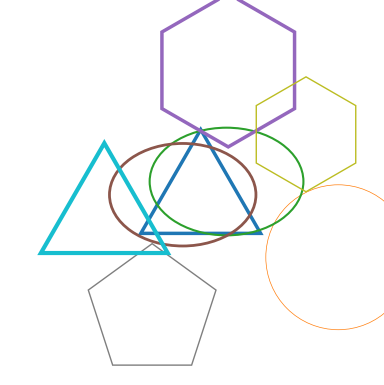[{"shape": "triangle", "thickness": 2.5, "radius": 0.9, "center": [0.521, 0.484]}, {"shape": "circle", "thickness": 0.5, "radius": 0.94, "center": [0.879, 0.332]}, {"shape": "oval", "thickness": 1.5, "radius": 1.0, "center": [0.588, 0.529]}, {"shape": "hexagon", "thickness": 2.5, "radius": 0.99, "center": [0.593, 0.817]}, {"shape": "oval", "thickness": 2, "radius": 0.95, "center": [0.475, 0.494]}, {"shape": "pentagon", "thickness": 1, "radius": 0.87, "center": [0.395, 0.193]}, {"shape": "hexagon", "thickness": 1, "radius": 0.75, "center": [0.795, 0.651]}, {"shape": "triangle", "thickness": 3, "radius": 0.95, "center": [0.271, 0.438]}]